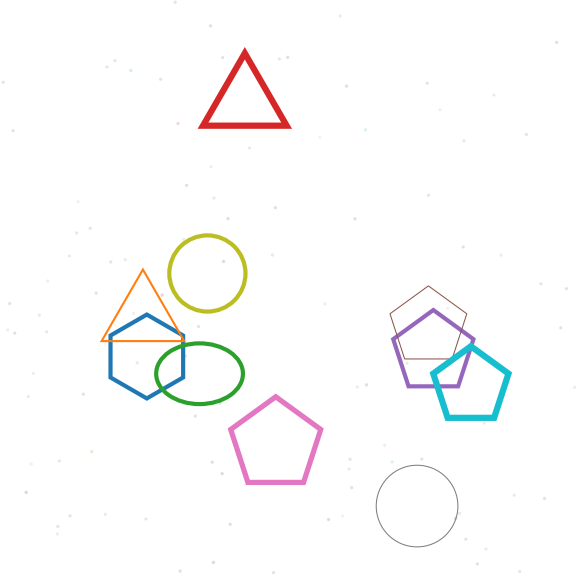[{"shape": "hexagon", "thickness": 2, "radius": 0.36, "center": [0.254, 0.382]}, {"shape": "triangle", "thickness": 1, "radius": 0.41, "center": [0.247, 0.45]}, {"shape": "oval", "thickness": 2, "radius": 0.38, "center": [0.346, 0.352]}, {"shape": "triangle", "thickness": 3, "radius": 0.42, "center": [0.424, 0.823]}, {"shape": "pentagon", "thickness": 2, "radius": 0.37, "center": [0.75, 0.389]}, {"shape": "pentagon", "thickness": 0.5, "radius": 0.35, "center": [0.742, 0.434]}, {"shape": "pentagon", "thickness": 2.5, "radius": 0.41, "center": [0.477, 0.23]}, {"shape": "circle", "thickness": 0.5, "radius": 0.35, "center": [0.722, 0.123]}, {"shape": "circle", "thickness": 2, "radius": 0.33, "center": [0.359, 0.526]}, {"shape": "pentagon", "thickness": 3, "radius": 0.34, "center": [0.815, 0.331]}]